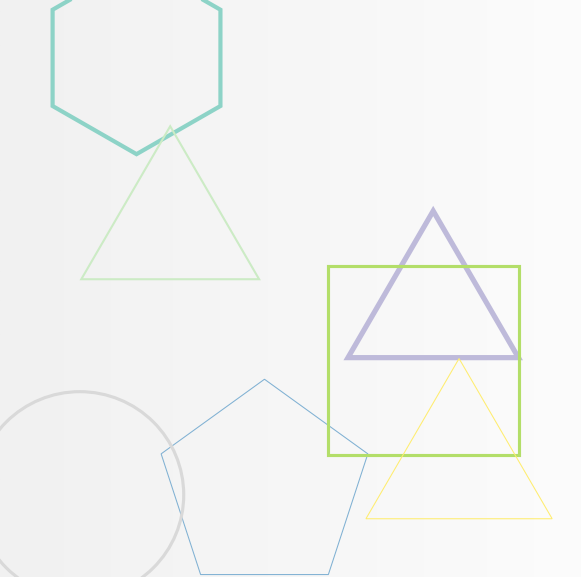[{"shape": "hexagon", "thickness": 2, "radius": 0.83, "center": [0.235, 0.899]}, {"shape": "triangle", "thickness": 2.5, "radius": 0.85, "center": [0.745, 0.464]}, {"shape": "pentagon", "thickness": 0.5, "radius": 0.93, "center": [0.455, 0.155]}, {"shape": "square", "thickness": 1.5, "radius": 0.82, "center": [0.729, 0.375]}, {"shape": "circle", "thickness": 1.5, "radius": 0.89, "center": [0.137, 0.142]}, {"shape": "triangle", "thickness": 1, "radius": 0.88, "center": [0.293, 0.604]}, {"shape": "triangle", "thickness": 0.5, "radius": 0.92, "center": [0.79, 0.193]}]